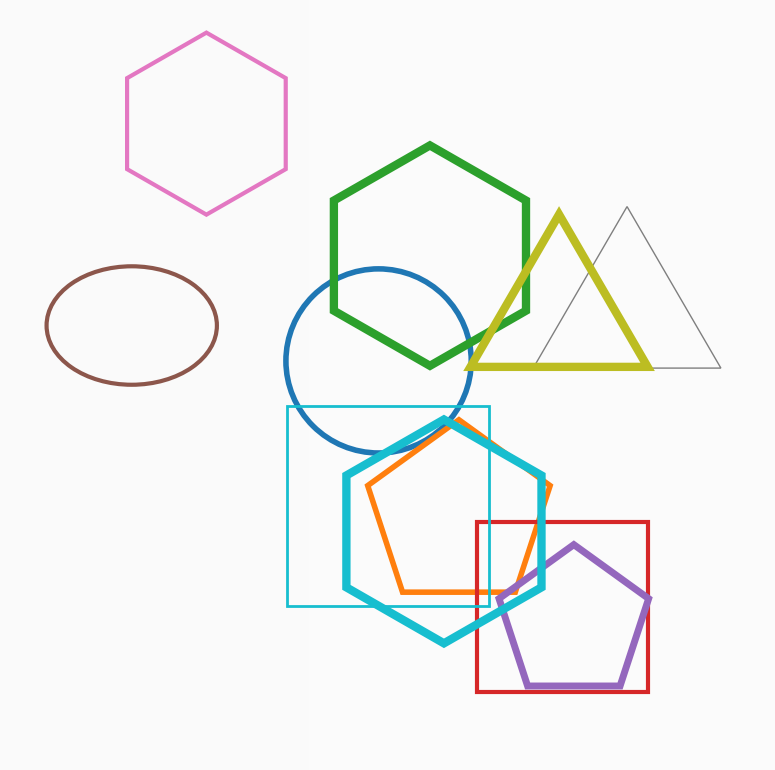[{"shape": "circle", "thickness": 2, "radius": 0.6, "center": [0.488, 0.531]}, {"shape": "pentagon", "thickness": 2, "radius": 0.62, "center": [0.592, 0.331]}, {"shape": "hexagon", "thickness": 3, "radius": 0.72, "center": [0.555, 0.668]}, {"shape": "square", "thickness": 1.5, "radius": 0.55, "center": [0.726, 0.212]}, {"shape": "pentagon", "thickness": 2.5, "radius": 0.51, "center": [0.74, 0.191]}, {"shape": "oval", "thickness": 1.5, "radius": 0.55, "center": [0.17, 0.577]}, {"shape": "hexagon", "thickness": 1.5, "radius": 0.59, "center": [0.266, 0.839]}, {"shape": "triangle", "thickness": 0.5, "radius": 0.7, "center": [0.809, 0.592]}, {"shape": "triangle", "thickness": 3, "radius": 0.66, "center": [0.721, 0.59]}, {"shape": "hexagon", "thickness": 3, "radius": 0.73, "center": [0.573, 0.31]}, {"shape": "square", "thickness": 1, "radius": 0.65, "center": [0.501, 0.342]}]